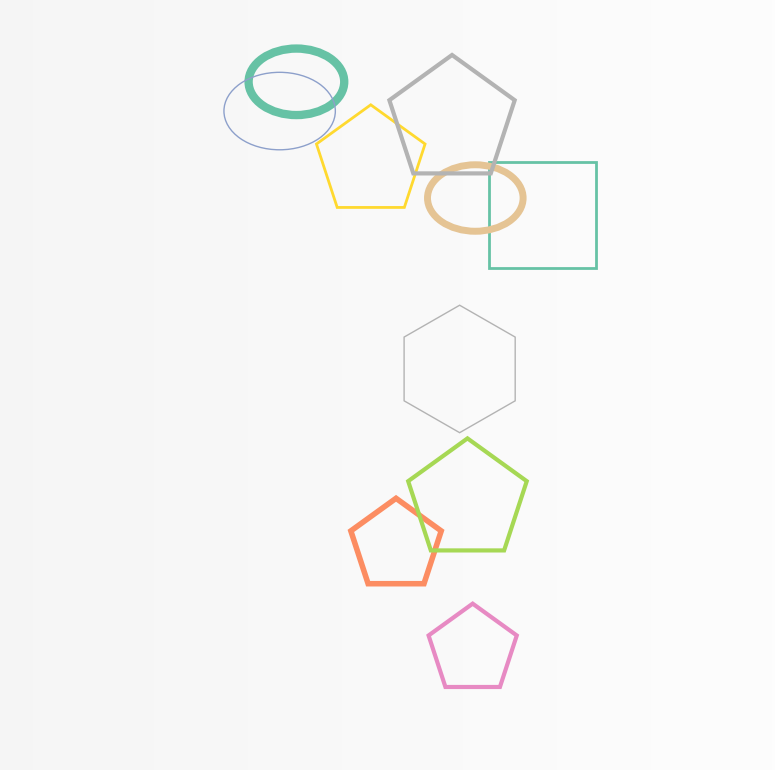[{"shape": "oval", "thickness": 3, "radius": 0.31, "center": [0.382, 0.894]}, {"shape": "square", "thickness": 1, "radius": 0.34, "center": [0.7, 0.721]}, {"shape": "pentagon", "thickness": 2, "radius": 0.31, "center": [0.511, 0.292]}, {"shape": "oval", "thickness": 0.5, "radius": 0.36, "center": [0.361, 0.856]}, {"shape": "pentagon", "thickness": 1.5, "radius": 0.3, "center": [0.61, 0.156]}, {"shape": "pentagon", "thickness": 1.5, "radius": 0.4, "center": [0.603, 0.35]}, {"shape": "pentagon", "thickness": 1, "radius": 0.37, "center": [0.478, 0.79]}, {"shape": "oval", "thickness": 2.5, "radius": 0.31, "center": [0.613, 0.743]}, {"shape": "hexagon", "thickness": 0.5, "radius": 0.41, "center": [0.593, 0.521]}, {"shape": "pentagon", "thickness": 1.5, "radius": 0.43, "center": [0.583, 0.844]}]